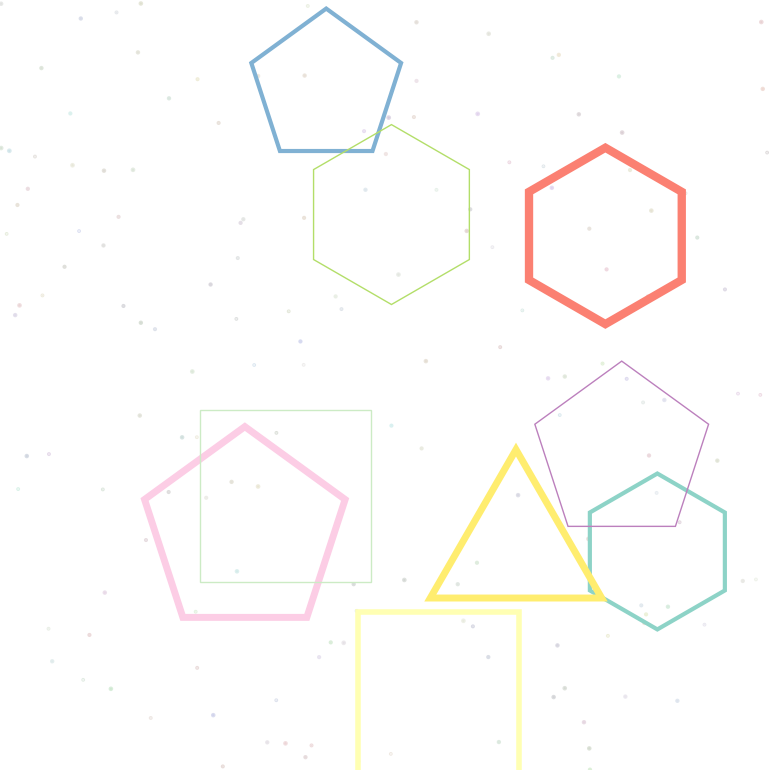[{"shape": "hexagon", "thickness": 1.5, "radius": 0.51, "center": [0.854, 0.284]}, {"shape": "square", "thickness": 2, "radius": 0.52, "center": [0.57, 0.101]}, {"shape": "hexagon", "thickness": 3, "radius": 0.57, "center": [0.786, 0.694]}, {"shape": "pentagon", "thickness": 1.5, "radius": 0.51, "center": [0.424, 0.887]}, {"shape": "hexagon", "thickness": 0.5, "radius": 0.58, "center": [0.508, 0.721]}, {"shape": "pentagon", "thickness": 2.5, "radius": 0.68, "center": [0.318, 0.309]}, {"shape": "pentagon", "thickness": 0.5, "radius": 0.59, "center": [0.807, 0.412]}, {"shape": "square", "thickness": 0.5, "radius": 0.56, "center": [0.371, 0.356]}, {"shape": "triangle", "thickness": 2.5, "radius": 0.64, "center": [0.67, 0.288]}]